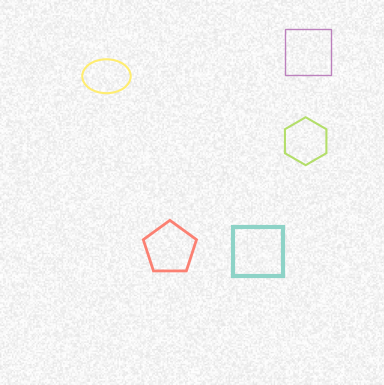[{"shape": "square", "thickness": 3, "radius": 0.32, "center": [0.67, 0.347]}, {"shape": "pentagon", "thickness": 2, "radius": 0.36, "center": [0.441, 0.355]}, {"shape": "hexagon", "thickness": 1.5, "radius": 0.31, "center": [0.794, 0.633]}, {"shape": "square", "thickness": 1, "radius": 0.3, "center": [0.8, 0.866]}, {"shape": "oval", "thickness": 1.5, "radius": 0.31, "center": [0.277, 0.802]}]